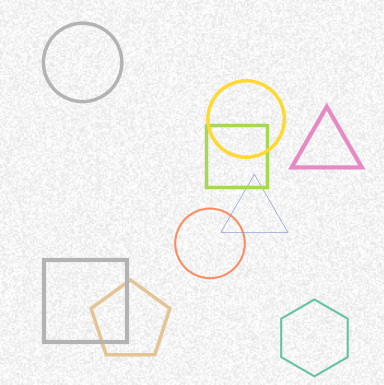[{"shape": "hexagon", "thickness": 1.5, "radius": 0.5, "center": [0.817, 0.122]}, {"shape": "circle", "thickness": 1.5, "radius": 0.45, "center": [0.545, 0.368]}, {"shape": "triangle", "thickness": 0.5, "radius": 0.5, "center": [0.661, 0.447]}, {"shape": "triangle", "thickness": 3, "radius": 0.53, "center": [0.849, 0.618]}, {"shape": "square", "thickness": 2.5, "radius": 0.4, "center": [0.614, 0.596]}, {"shape": "circle", "thickness": 2.5, "radius": 0.5, "center": [0.639, 0.691]}, {"shape": "pentagon", "thickness": 2.5, "radius": 0.54, "center": [0.339, 0.166]}, {"shape": "circle", "thickness": 2.5, "radius": 0.51, "center": [0.215, 0.838]}, {"shape": "square", "thickness": 3, "radius": 0.53, "center": [0.222, 0.219]}]